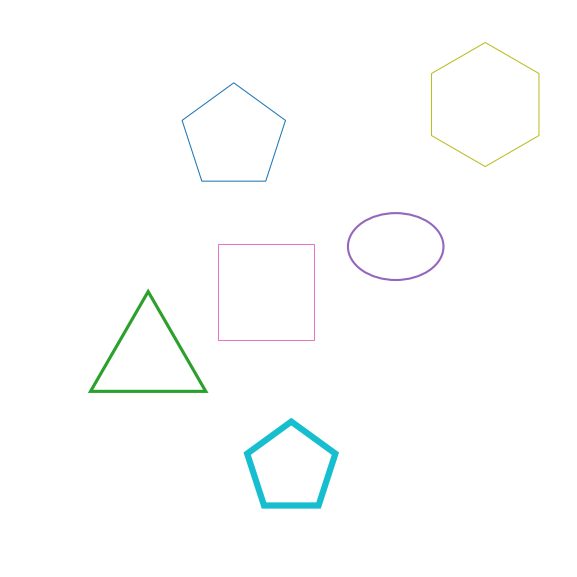[{"shape": "pentagon", "thickness": 0.5, "radius": 0.47, "center": [0.405, 0.762]}, {"shape": "triangle", "thickness": 1.5, "radius": 0.58, "center": [0.257, 0.379]}, {"shape": "oval", "thickness": 1, "radius": 0.41, "center": [0.685, 0.572]}, {"shape": "square", "thickness": 0.5, "radius": 0.42, "center": [0.46, 0.493]}, {"shape": "hexagon", "thickness": 0.5, "radius": 0.54, "center": [0.84, 0.818]}, {"shape": "pentagon", "thickness": 3, "radius": 0.4, "center": [0.504, 0.189]}]